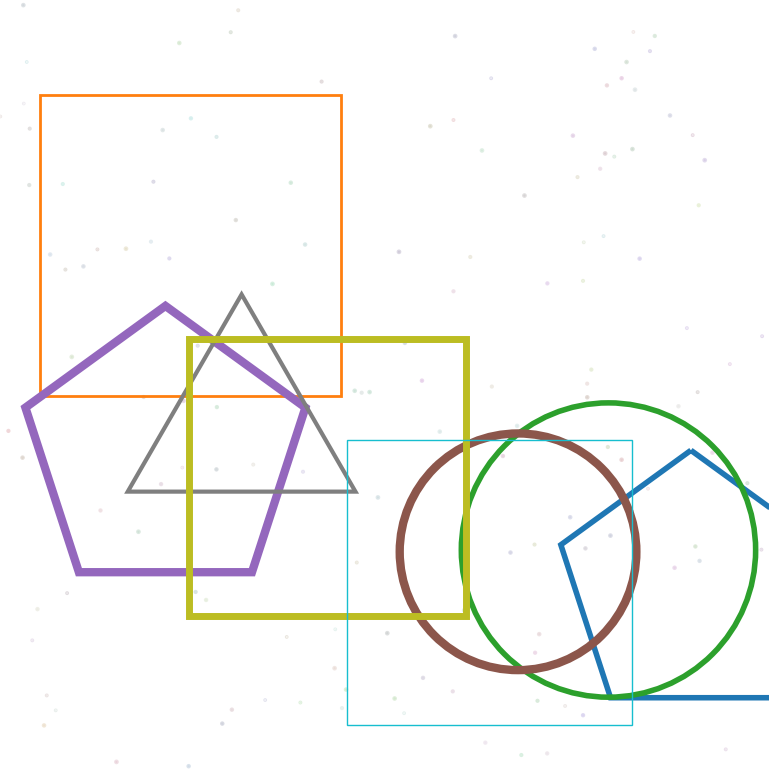[{"shape": "pentagon", "thickness": 2, "radius": 0.89, "center": [0.897, 0.238]}, {"shape": "square", "thickness": 1, "radius": 0.98, "center": [0.247, 0.681]}, {"shape": "circle", "thickness": 2, "radius": 0.96, "center": [0.79, 0.286]}, {"shape": "pentagon", "thickness": 3, "radius": 0.96, "center": [0.215, 0.412]}, {"shape": "circle", "thickness": 3, "radius": 0.77, "center": [0.673, 0.283]}, {"shape": "triangle", "thickness": 1.5, "radius": 0.85, "center": [0.314, 0.447]}, {"shape": "square", "thickness": 2.5, "radius": 0.9, "center": [0.425, 0.38]}, {"shape": "square", "thickness": 0.5, "radius": 0.93, "center": [0.636, 0.243]}]